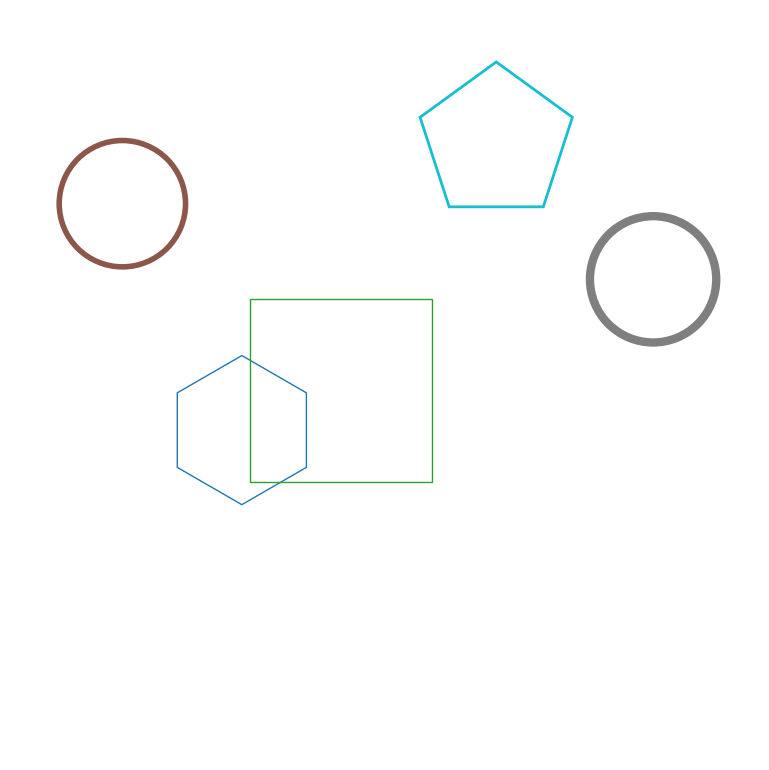[{"shape": "hexagon", "thickness": 0.5, "radius": 0.48, "center": [0.314, 0.441]}, {"shape": "square", "thickness": 0.5, "radius": 0.59, "center": [0.443, 0.493]}, {"shape": "circle", "thickness": 2, "radius": 0.41, "center": [0.159, 0.735]}, {"shape": "circle", "thickness": 3, "radius": 0.41, "center": [0.848, 0.637]}, {"shape": "pentagon", "thickness": 1, "radius": 0.52, "center": [0.644, 0.816]}]